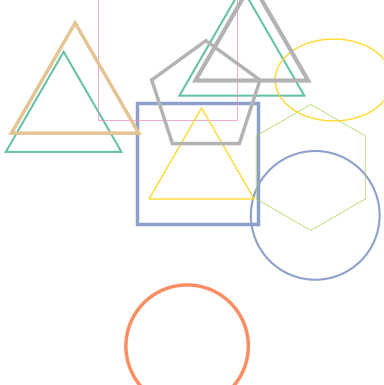[{"shape": "triangle", "thickness": 1.5, "radius": 0.87, "center": [0.165, 0.692]}, {"shape": "triangle", "thickness": 1.5, "radius": 0.94, "center": [0.628, 0.845]}, {"shape": "circle", "thickness": 2.5, "radius": 0.8, "center": [0.486, 0.101]}, {"shape": "circle", "thickness": 1.5, "radius": 0.84, "center": [0.819, 0.441]}, {"shape": "square", "thickness": 2.5, "radius": 0.79, "center": [0.513, 0.576]}, {"shape": "square", "thickness": 0.5, "radius": 0.9, "center": [0.435, 0.867]}, {"shape": "hexagon", "thickness": 0.5, "radius": 0.82, "center": [0.807, 0.565]}, {"shape": "triangle", "thickness": 1, "radius": 0.79, "center": [0.524, 0.562]}, {"shape": "oval", "thickness": 1, "radius": 0.76, "center": [0.867, 0.792]}, {"shape": "triangle", "thickness": 2.5, "radius": 0.95, "center": [0.195, 0.75]}, {"shape": "pentagon", "thickness": 2.5, "radius": 0.74, "center": [0.535, 0.747]}, {"shape": "triangle", "thickness": 3, "radius": 0.85, "center": [0.654, 0.875]}]